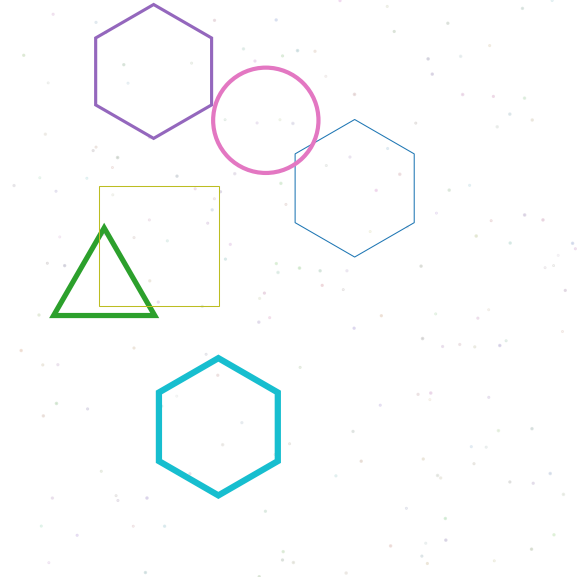[{"shape": "hexagon", "thickness": 0.5, "radius": 0.6, "center": [0.614, 0.673]}, {"shape": "triangle", "thickness": 2.5, "radius": 0.51, "center": [0.18, 0.503]}, {"shape": "hexagon", "thickness": 1.5, "radius": 0.58, "center": [0.266, 0.875]}, {"shape": "circle", "thickness": 2, "radius": 0.46, "center": [0.46, 0.791]}, {"shape": "square", "thickness": 0.5, "radius": 0.52, "center": [0.276, 0.573]}, {"shape": "hexagon", "thickness": 3, "radius": 0.59, "center": [0.378, 0.26]}]